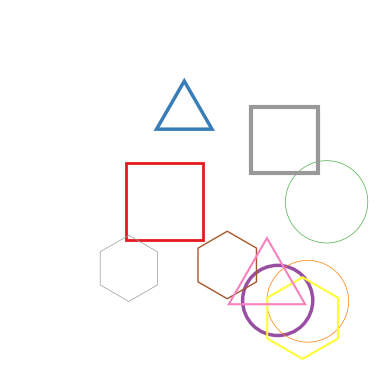[{"shape": "square", "thickness": 2, "radius": 0.5, "center": [0.426, 0.476]}, {"shape": "triangle", "thickness": 2.5, "radius": 0.42, "center": [0.479, 0.706]}, {"shape": "circle", "thickness": 0.5, "radius": 0.53, "center": [0.848, 0.476]}, {"shape": "circle", "thickness": 2.5, "radius": 0.46, "center": [0.721, 0.22]}, {"shape": "circle", "thickness": 0.5, "radius": 0.53, "center": [0.799, 0.217]}, {"shape": "hexagon", "thickness": 1.5, "radius": 0.53, "center": [0.786, 0.174]}, {"shape": "hexagon", "thickness": 1, "radius": 0.44, "center": [0.59, 0.312]}, {"shape": "triangle", "thickness": 1.5, "radius": 0.57, "center": [0.693, 0.267]}, {"shape": "square", "thickness": 3, "radius": 0.43, "center": [0.739, 0.636]}, {"shape": "hexagon", "thickness": 0.5, "radius": 0.43, "center": [0.335, 0.303]}]